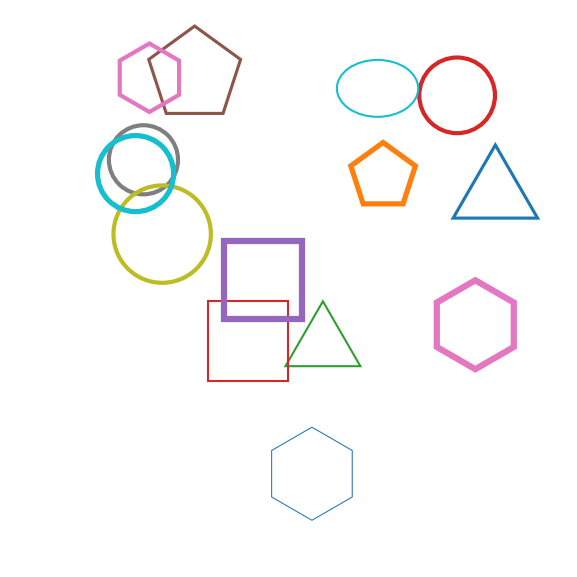[{"shape": "hexagon", "thickness": 0.5, "radius": 0.4, "center": [0.54, 0.179]}, {"shape": "triangle", "thickness": 1.5, "radius": 0.42, "center": [0.858, 0.664]}, {"shape": "pentagon", "thickness": 2.5, "radius": 0.29, "center": [0.663, 0.694]}, {"shape": "triangle", "thickness": 1, "radius": 0.37, "center": [0.559, 0.402]}, {"shape": "square", "thickness": 1, "radius": 0.35, "center": [0.429, 0.408]}, {"shape": "circle", "thickness": 2, "radius": 0.33, "center": [0.792, 0.834]}, {"shape": "square", "thickness": 3, "radius": 0.34, "center": [0.456, 0.514]}, {"shape": "pentagon", "thickness": 1.5, "radius": 0.42, "center": [0.337, 0.87]}, {"shape": "hexagon", "thickness": 2, "radius": 0.3, "center": [0.259, 0.865]}, {"shape": "hexagon", "thickness": 3, "radius": 0.38, "center": [0.823, 0.437]}, {"shape": "circle", "thickness": 2, "radius": 0.3, "center": [0.248, 0.722]}, {"shape": "circle", "thickness": 2, "radius": 0.42, "center": [0.281, 0.594]}, {"shape": "circle", "thickness": 2.5, "radius": 0.33, "center": [0.235, 0.699]}, {"shape": "oval", "thickness": 1, "radius": 0.35, "center": [0.654, 0.846]}]